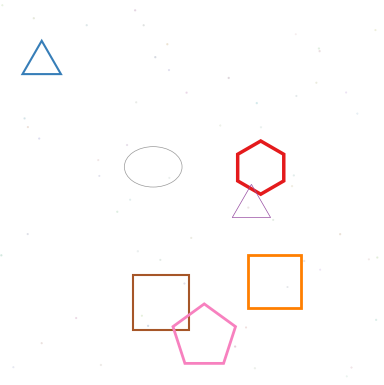[{"shape": "hexagon", "thickness": 2.5, "radius": 0.35, "center": [0.677, 0.565]}, {"shape": "triangle", "thickness": 1.5, "radius": 0.29, "center": [0.108, 0.836]}, {"shape": "triangle", "thickness": 0.5, "radius": 0.29, "center": [0.653, 0.464]}, {"shape": "square", "thickness": 2, "radius": 0.35, "center": [0.713, 0.268]}, {"shape": "square", "thickness": 1.5, "radius": 0.36, "center": [0.418, 0.214]}, {"shape": "pentagon", "thickness": 2, "radius": 0.43, "center": [0.531, 0.125]}, {"shape": "oval", "thickness": 0.5, "radius": 0.37, "center": [0.398, 0.567]}]